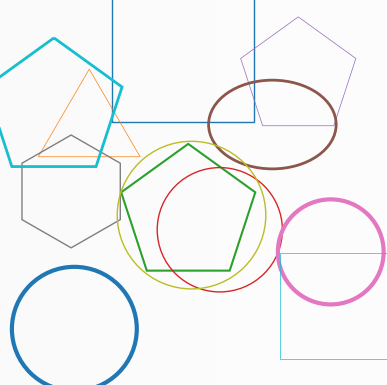[{"shape": "circle", "thickness": 3, "radius": 0.81, "center": [0.192, 0.146]}, {"shape": "square", "thickness": 1, "radius": 0.92, "center": [0.472, 0.868]}, {"shape": "triangle", "thickness": 0.5, "radius": 0.76, "center": [0.23, 0.669]}, {"shape": "pentagon", "thickness": 1.5, "radius": 0.91, "center": [0.486, 0.444]}, {"shape": "circle", "thickness": 1, "radius": 0.81, "center": [0.567, 0.403]}, {"shape": "pentagon", "thickness": 0.5, "radius": 0.78, "center": [0.77, 0.8]}, {"shape": "oval", "thickness": 2, "radius": 0.82, "center": [0.703, 0.677]}, {"shape": "circle", "thickness": 3, "radius": 0.68, "center": [0.854, 0.346]}, {"shape": "hexagon", "thickness": 1, "radius": 0.73, "center": [0.184, 0.503]}, {"shape": "circle", "thickness": 1, "radius": 0.96, "center": [0.494, 0.441]}, {"shape": "square", "thickness": 0.5, "radius": 0.69, "center": [0.861, 0.205]}, {"shape": "pentagon", "thickness": 2, "radius": 0.92, "center": [0.139, 0.717]}]